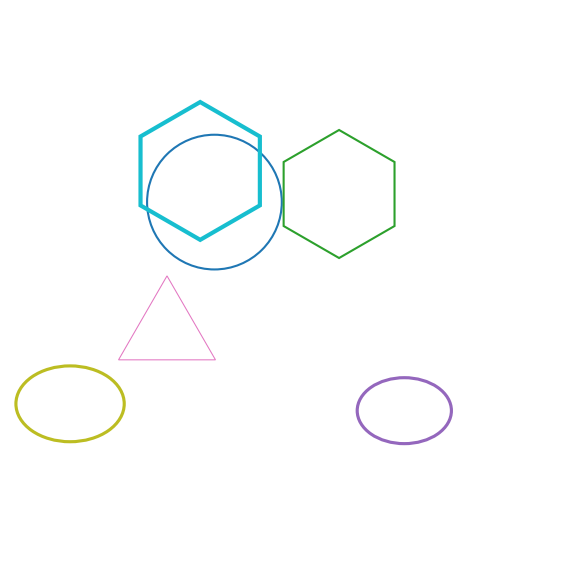[{"shape": "circle", "thickness": 1, "radius": 0.58, "center": [0.371, 0.649]}, {"shape": "hexagon", "thickness": 1, "radius": 0.55, "center": [0.587, 0.663]}, {"shape": "oval", "thickness": 1.5, "radius": 0.41, "center": [0.7, 0.288]}, {"shape": "triangle", "thickness": 0.5, "radius": 0.48, "center": [0.289, 0.425]}, {"shape": "oval", "thickness": 1.5, "radius": 0.47, "center": [0.121, 0.3]}, {"shape": "hexagon", "thickness": 2, "radius": 0.6, "center": [0.347, 0.703]}]